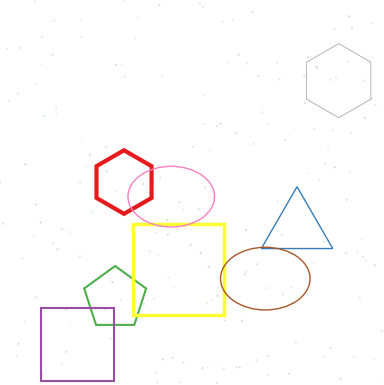[{"shape": "hexagon", "thickness": 3, "radius": 0.41, "center": [0.322, 0.527]}, {"shape": "triangle", "thickness": 1, "radius": 0.54, "center": [0.772, 0.408]}, {"shape": "pentagon", "thickness": 1.5, "radius": 0.42, "center": [0.299, 0.225]}, {"shape": "square", "thickness": 1.5, "radius": 0.48, "center": [0.201, 0.105]}, {"shape": "square", "thickness": 2.5, "radius": 0.59, "center": [0.464, 0.3]}, {"shape": "oval", "thickness": 1, "radius": 0.58, "center": [0.689, 0.276]}, {"shape": "oval", "thickness": 1, "radius": 0.56, "center": [0.445, 0.489]}, {"shape": "hexagon", "thickness": 0.5, "radius": 0.48, "center": [0.88, 0.79]}]